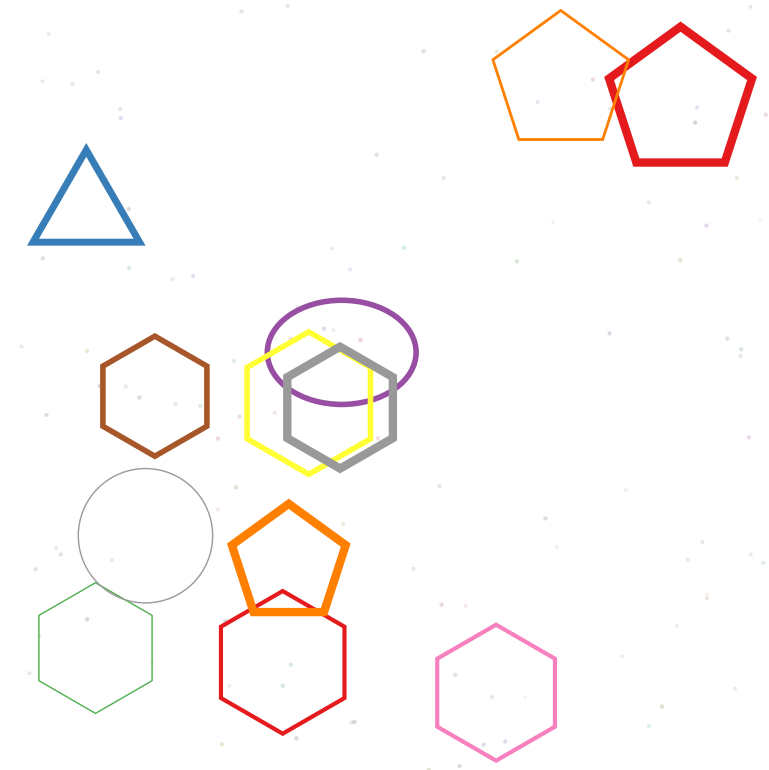[{"shape": "hexagon", "thickness": 1.5, "radius": 0.46, "center": [0.367, 0.14]}, {"shape": "pentagon", "thickness": 3, "radius": 0.49, "center": [0.884, 0.868]}, {"shape": "triangle", "thickness": 2.5, "radius": 0.4, "center": [0.112, 0.725]}, {"shape": "hexagon", "thickness": 0.5, "radius": 0.42, "center": [0.124, 0.158]}, {"shape": "oval", "thickness": 2, "radius": 0.48, "center": [0.444, 0.542]}, {"shape": "pentagon", "thickness": 3, "radius": 0.39, "center": [0.375, 0.268]}, {"shape": "pentagon", "thickness": 1, "radius": 0.46, "center": [0.728, 0.894]}, {"shape": "hexagon", "thickness": 2, "radius": 0.46, "center": [0.401, 0.476]}, {"shape": "hexagon", "thickness": 2, "radius": 0.39, "center": [0.201, 0.485]}, {"shape": "hexagon", "thickness": 1.5, "radius": 0.44, "center": [0.644, 0.1]}, {"shape": "hexagon", "thickness": 3, "radius": 0.4, "center": [0.442, 0.471]}, {"shape": "circle", "thickness": 0.5, "radius": 0.44, "center": [0.189, 0.304]}]